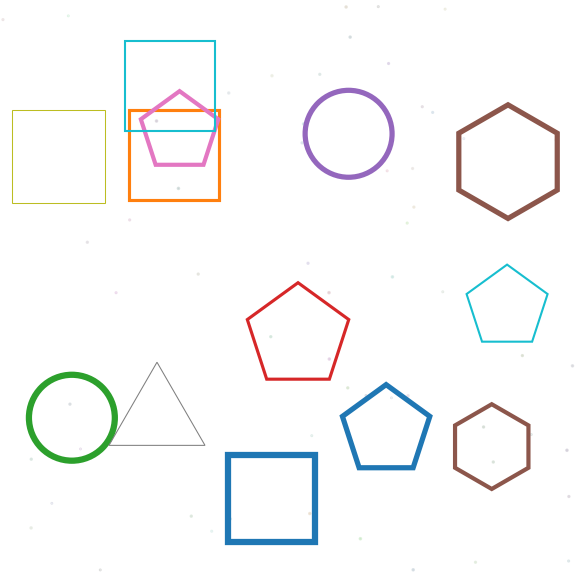[{"shape": "square", "thickness": 3, "radius": 0.38, "center": [0.47, 0.136]}, {"shape": "pentagon", "thickness": 2.5, "radius": 0.4, "center": [0.669, 0.254]}, {"shape": "square", "thickness": 1.5, "radius": 0.39, "center": [0.301, 0.73]}, {"shape": "circle", "thickness": 3, "radius": 0.37, "center": [0.124, 0.276]}, {"shape": "pentagon", "thickness": 1.5, "radius": 0.46, "center": [0.516, 0.417]}, {"shape": "circle", "thickness": 2.5, "radius": 0.38, "center": [0.604, 0.767]}, {"shape": "hexagon", "thickness": 2, "radius": 0.37, "center": [0.852, 0.226]}, {"shape": "hexagon", "thickness": 2.5, "radius": 0.49, "center": [0.88, 0.719]}, {"shape": "pentagon", "thickness": 2, "radius": 0.35, "center": [0.311, 0.771]}, {"shape": "triangle", "thickness": 0.5, "radius": 0.48, "center": [0.272, 0.276]}, {"shape": "square", "thickness": 0.5, "radius": 0.4, "center": [0.102, 0.728]}, {"shape": "pentagon", "thickness": 1, "radius": 0.37, "center": [0.878, 0.467]}, {"shape": "square", "thickness": 1, "radius": 0.39, "center": [0.295, 0.85]}]